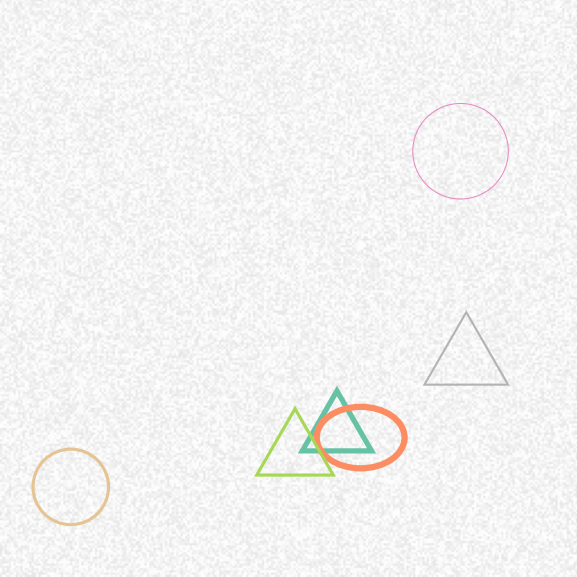[{"shape": "triangle", "thickness": 2.5, "radius": 0.35, "center": [0.583, 0.253]}, {"shape": "oval", "thickness": 3, "radius": 0.38, "center": [0.624, 0.241]}, {"shape": "circle", "thickness": 0.5, "radius": 0.41, "center": [0.797, 0.737]}, {"shape": "triangle", "thickness": 1.5, "radius": 0.38, "center": [0.511, 0.215]}, {"shape": "circle", "thickness": 1.5, "radius": 0.33, "center": [0.123, 0.156]}, {"shape": "triangle", "thickness": 1, "radius": 0.42, "center": [0.807, 0.375]}]